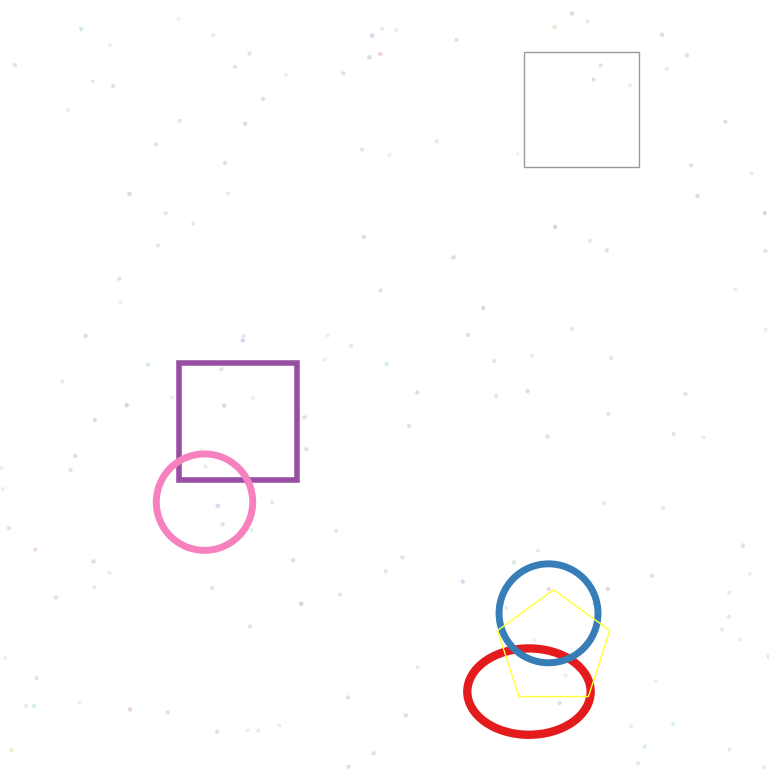[{"shape": "oval", "thickness": 3, "radius": 0.4, "center": [0.687, 0.102]}, {"shape": "circle", "thickness": 2.5, "radius": 0.32, "center": [0.712, 0.204]}, {"shape": "square", "thickness": 2, "radius": 0.38, "center": [0.309, 0.453]}, {"shape": "pentagon", "thickness": 0.5, "radius": 0.38, "center": [0.719, 0.157]}, {"shape": "circle", "thickness": 2.5, "radius": 0.31, "center": [0.266, 0.348]}, {"shape": "square", "thickness": 0.5, "radius": 0.37, "center": [0.755, 0.858]}]